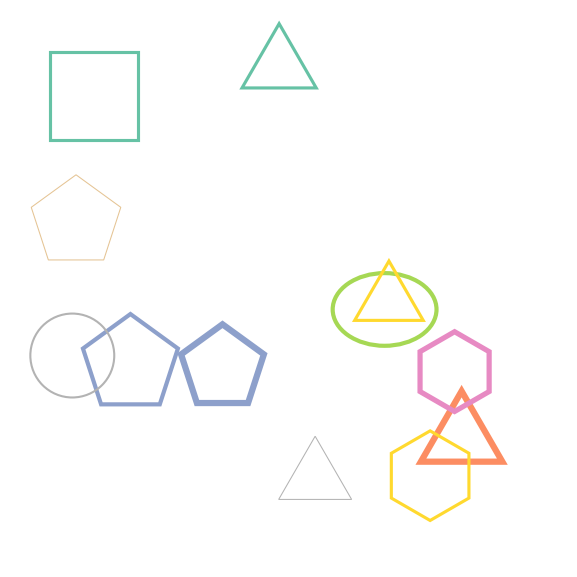[{"shape": "square", "thickness": 1.5, "radius": 0.38, "center": [0.163, 0.833]}, {"shape": "triangle", "thickness": 1.5, "radius": 0.37, "center": [0.483, 0.884]}, {"shape": "triangle", "thickness": 3, "radius": 0.41, "center": [0.799, 0.24]}, {"shape": "pentagon", "thickness": 3, "radius": 0.38, "center": [0.385, 0.362]}, {"shape": "pentagon", "thickness": 2, "radius": 0.43, "center": [0.226, 0.369]}, {"shape": "hexagon", "thickness": 2.5, "radius": 0.35, "center": [0.787, 0.356]}, {"shape": "oval", "thickness": 2, "radius": 0.45, "center": [0.666, 0.463]}, {"shape": "triangle", "thickness": 1.5, "radius": 0.34, "center": [0.674, 0.479]}, {"shape": "hexagon", "thickness": 1.5, "radius": 0.39, "center": [0.745, 0.175]}, {"shape": "pentagon", "thickness": 0.5, "radius": 0.41, "center": [0.132, 0.615]}, {"shape": "circle", "thickness": 1, "radius": 0.36, "center": [0.125, 0.384]}, {"shape": "triangle", "thickness": 0.5, "radius": 0.36, "center": [0.546, 0.171]}]